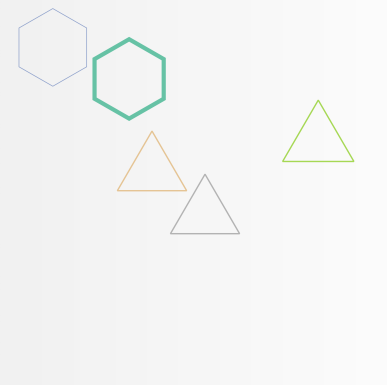[{"shape": "hexagon", "thickness": 3, "radius": 0.52, "center": [0.333, 0.795]}, {"shape": "hexagon", "thickness": 0.5, "radius": 0.5, "center": [0.136, 0.877]}, {"shape": "triangle", "thickness": 1, "radius": 0.53, "center": [0.821, 0.634]}, {"shape": "triangle", "thickness": 1, "radius": 0.52, "center": [0.392, 0.556]}, {"shape": "triangle", "thickness": 1, "radius": 0.51, "center": [0.529, 0.445]}]